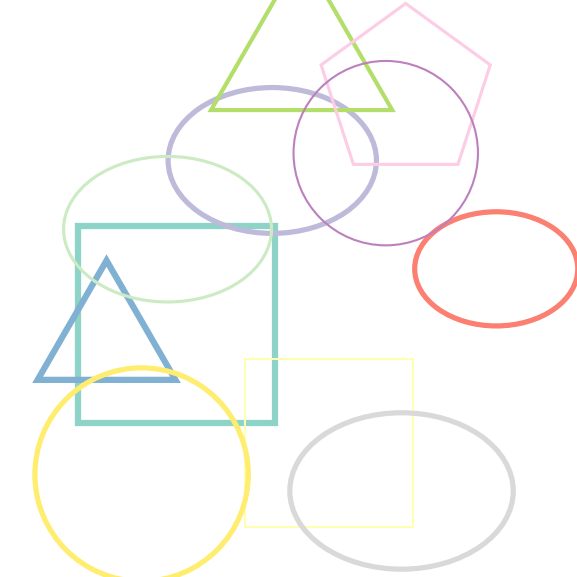[{"shape": "square", "thickness": 3, "radius": 0.85, "center": [0.306, 0.437]}, {"shape": "square", "thickness": 1, "radius": 0.73, "center": [0.57, 0.231]}, {"shape": "oval", "thickness": 2.5, "radius": 0.9, "center": [0.471, 0.721]}, {"shape": "oval", "thickness": 2.5, "radius": 0.71, "center": [0.859, 0.534]}, {"shape": "triangle", "thickness": 3, "radius": 0.69, "center": [0.184, 0.41]}, {"shape": "triangle", "thickness": 2, "radius": 0.91, "center": [0.522, 0.899]}, {"shape": "pentagon", "thickness": 1.5, "radius": 0.77, "center": [0.702, 0.839]}, {"shape": "oval", "thickness": 2.5, "radius": 0.97, "center": [0.695, 0.149]}, {"shape": "circle", "thickness": 1, "radius": 0.8, "center": [0.668, 0.734]}, {"shape": "oval", "thickness": 1.5, "radius": 0.9, "center": [0.29, 0.602]}, {"shape": "circle", "thickness": 2.5, "radius": 0.92, "center": [0.245, 0.177]}]